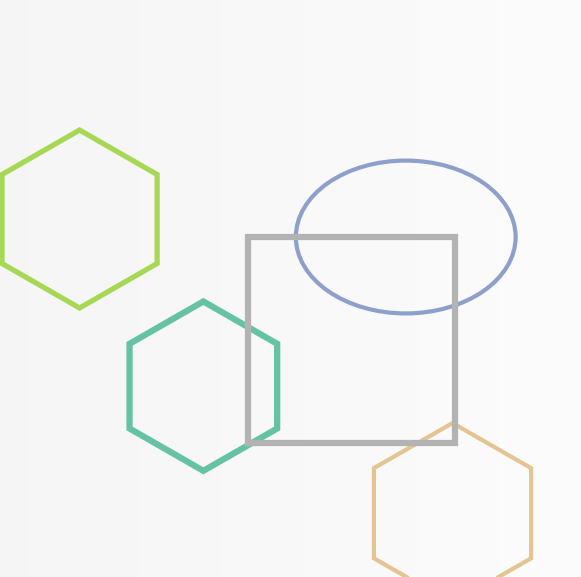[{"shape": "hexagon", "thickness": 3, "radius": 0.73, "center": [0.35, 0.33]}, {"shape": "oval", "thickness": 2, "radius": 0.95, "center": [0.698, 0.589]}, {"shape": "hexagon", "thickness": 2.5, "radius": 0.77, "center": [0.137, 0.62]}, {"shape": "hexagon", "thickness": 2, "radius": 0.78, "center": [0.779, 0.11]}, {"shape": "square", "thickness": 3, "radius": 0.89, "center": [0.605, 0.41]}]